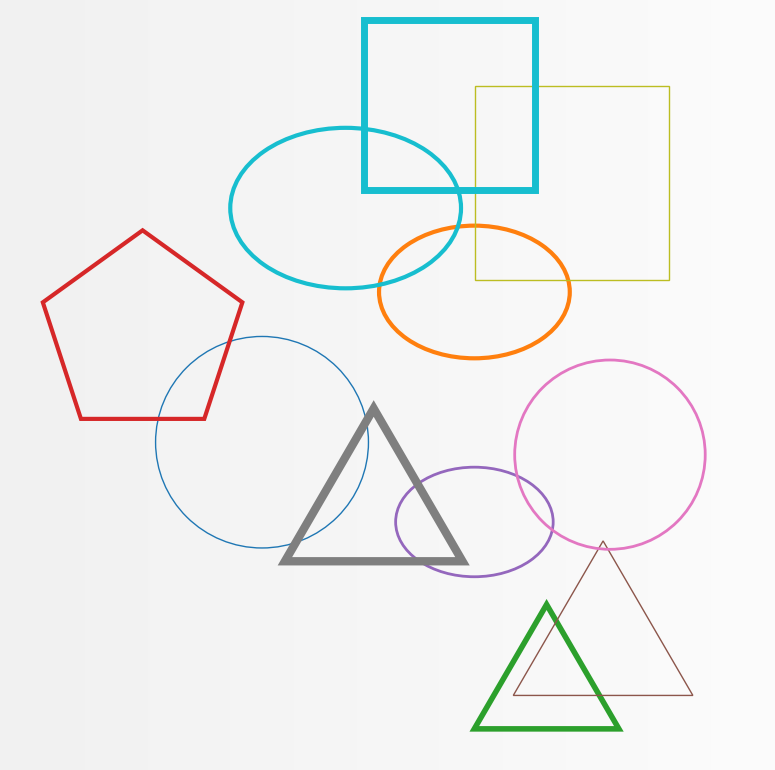[{"shape": "circle", "thickness": 0.5, "radius": 0.69, "center": [0.338, 0.426]}, {"shape": "oval", "thickness": 1.5, "radius": 0.62, "center": [0.612, 0.621]}, {"shape": "triangle", "thickness": 2, "radius": 0.54, "center": [0.705, 0.107]}, {"shape": "pentagon", "thickness": 1.5, "radius": 0.68, "center": [0.184, 0.566]}, {"shape": "oval", "thickness": 1, "radius": 0.51, "center": [0.612, 0.322]}, {"shape": "triangle", "thickness": 0.5, "radius": 0.67, "center": [0.778, 0.164]}, {"shape": "circle", "thickness": 1, "radius": 0.61, "center": [0.787, 0.41]}, {"shape": "triangle", "thickness": 3, "radius": 0.66, "center": [0.482, 0.337]}, {"shape": "square", "thickness": 0.5, "radius": 0.63, "center": [0.738, 0.762]}, {"shape": "square", "thickness": 2.5, "radius": 0.55, "center": [0.58, 0.863]}, {"shape": "oval", "thickness": 1.5, "radius": 0.74, "center": [0.446, 0.73]}]